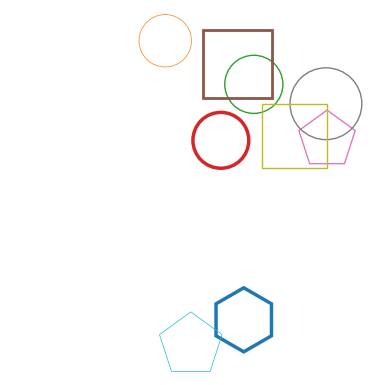[{"shape": "hexagon", "thickness": 2.5, "radius": 0.42, "center": [0.633, 0.169]}, {"shape": "circle", "thickness": 0.5, "radius": 0.34, "center": [0.429, 0.894]}, {"shape": "circle", "thickness": 1, "radius": 0.38, "center": [0.659, 0.781]}, {"shape": "circle", "thickness": 2.5, "radius": 0.36, "center": [0.574, 0.636]}, {"shape": "square", "thickness": 2, "radius": 0.44, "center": [0.617, 0.834]}, {"shape": "pentagon", "thickness": 1, "radius": 0.38, "center": [0.849, 0.637]}, {"shape": "circle", "thickness": 1, "radius": 0.47, "center": [0.847, 0.731]}, {"shape": "square", "thickness": 1, "radius": 0.42, "center": [0.765, 0.647]}, {"shape": "pentagon", "thickness": 0.5, "radius": 0.43, "center": [0.496, 0.104]}]